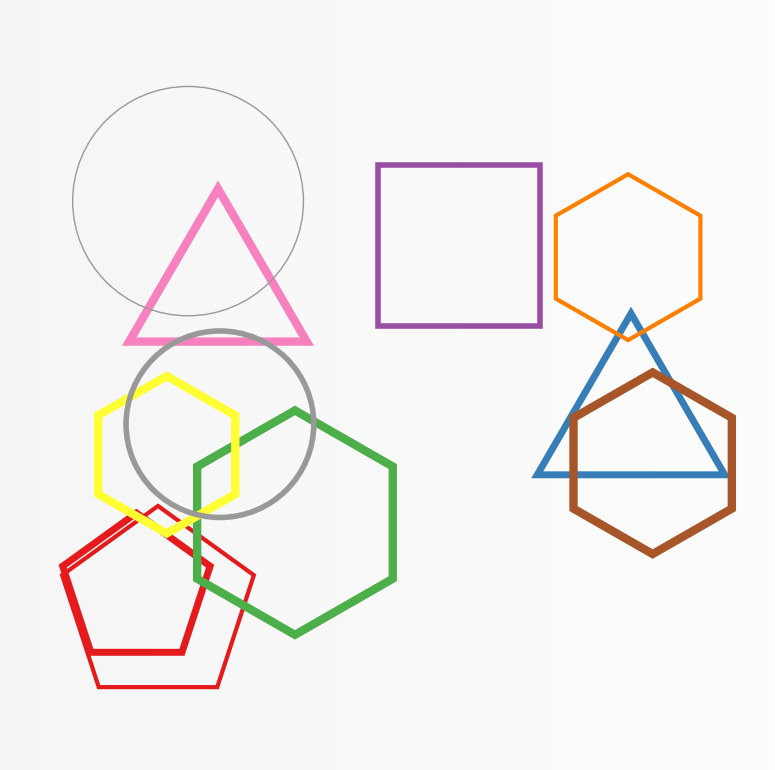[{"shape": "pentagon", "thickness": 1.5, "radius": 0.65, "center": [0.204, 0.213]}, {"shape": "pentagon", "thickness": 2.5, "radius": 0.5, "center": [0.176, 0.234]}, {"shape": "triangle", "thickness": 2.5, "radius": 0.7, "center": [0.814, 0.453]}, {"shape": "hexagon", "thickness": 3, "radius": 0.73, "center": [0.381, 0.321]}, {"shape": "square", "thickness": 2, "radius": 0.52, "center": [0.592, 0.681]}, {"shape": "hexagon", "thickness": 1.5, "radius": 0.54, "center": [0.81, 0.666]}, {"shape": "hexagon", "thickness": 3, "radius": 0.51, "center": [0.215, 0.409]}, {"shape": "hexagon", "thickness": 3, "radius": 0.59, "center": [0.842, 0.398]}, {"shape": "triangle", "thickness": 3, "radius": 0.66, "center": [0.281, 0.623]}, {"shape": "circle", "thickness": 2, "radius": 0.61, "center": [0.284, 0.449]}, {"shape": "circle", "thickness": 0.5, "radius": 0.74, "center": [0.243, 0.739]}]